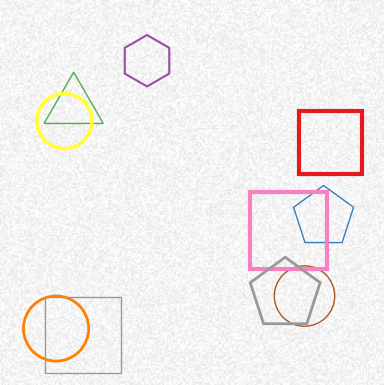[{"shape": "square", "thickness": 3, "radius": 0.41, "center": [0.858, 0.63]}, {"shape": "pentagon", "thickness": 1, "radius": 0.41, "center": [0.84, 0.436]}, {"shape": "triangle", "thickness": 1, "radius": 0.44, "center": [0.191, 0.724]}, {"shape": "hexagon", "thickness": 1.5, "radius": 0.33, "center": [0.382, 0.842]}, {"shape": "circle", "thickness": 2, "radius": 0.42, "center": [0.146, 0.147]}, {"shape": "circle", "thickness": 2.5, "radius": 0.36, "center": [0.167, 0.686]}, {"shape": "circle", "thickness": 1, "radius": 0.39, "center": [0.791, 0.231]}, {"shape": "square", "thickness": 3, "radius": 0.5, "center": [0.749, 0.401]}, {"shape": "square", "thickness": 1, "radius": 0.49, "center": [0.215, 0.13]}, {"shape": "pentagon", "thickness": 2, "radius": 0.48, "center": [0.741, 0.236]}]